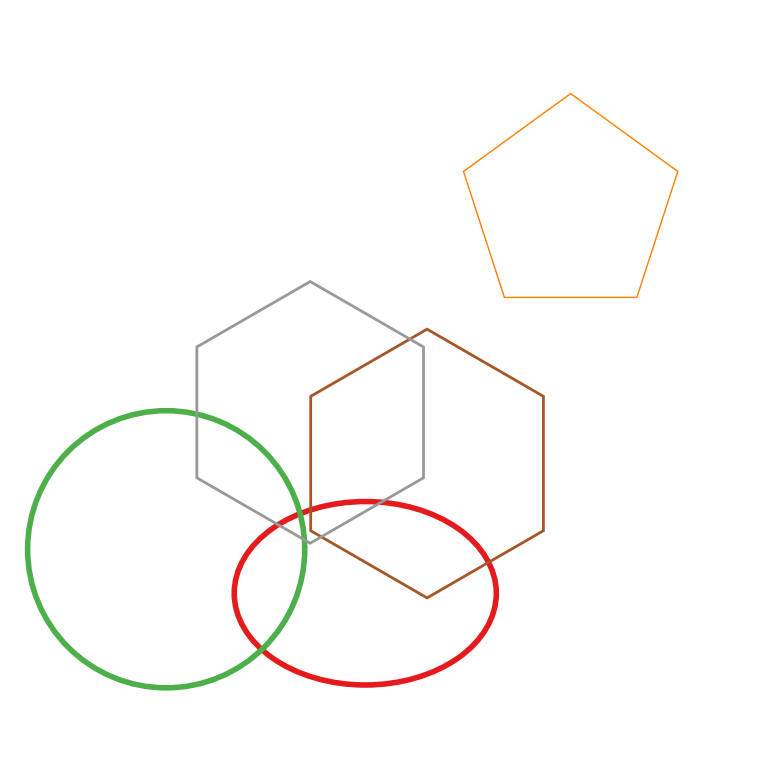[{"shape": "oval", "thickness": 2, "radius": 0.85, "center": [0.474, 0.23]}, {"shape": "circle", "thickness": 2, "radius": 0.9, "center": [0.216, 0.287]}, {"shape": "pentagon", "thickness": 0.5, "radius": 0.73, "center": [0.741, 0.732]}, {"shape": "hexagon", "thickness": 1, "radius": 0.87, "center": [0.555, 0.398]}, {"shape": "hexagon", "thickness": 1, "radius": 0.85, "center": [0.403, 0.464]}]